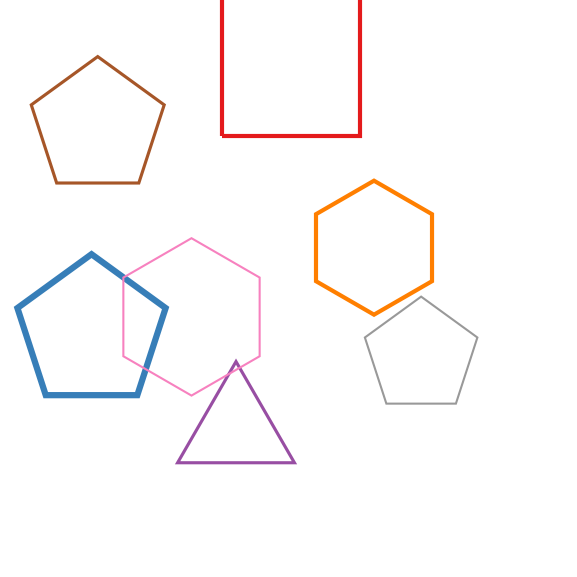[{"shape": "square", "thickness": 2, "radius": 0.6, "center": [0.503, 0.884]}, {"shape": "pentagon", "thickness": 3, "radius": 0.67, "center": [0.158, 0.424]}, {"shape": "triangle", "thickness": 1.5, "radius": 0.58, "center": [0.409, 0.256]}, {"shape": "hexagon", "thickness": 2, "radius": 0.58, "center": [0.648, 0.57]}, {"shape": "pentagon", "thickness": 1.5, "radius": 0.61, "center": [0.169, 0.78]}, {"shape": "hexagon", "thickness": 1, "radius": 0.68, "center": [0.332, 0.45]}, {"shape": "pentagon", "thickness": 1, "radius": 0.51, "center": [0.729, 0.383]}]